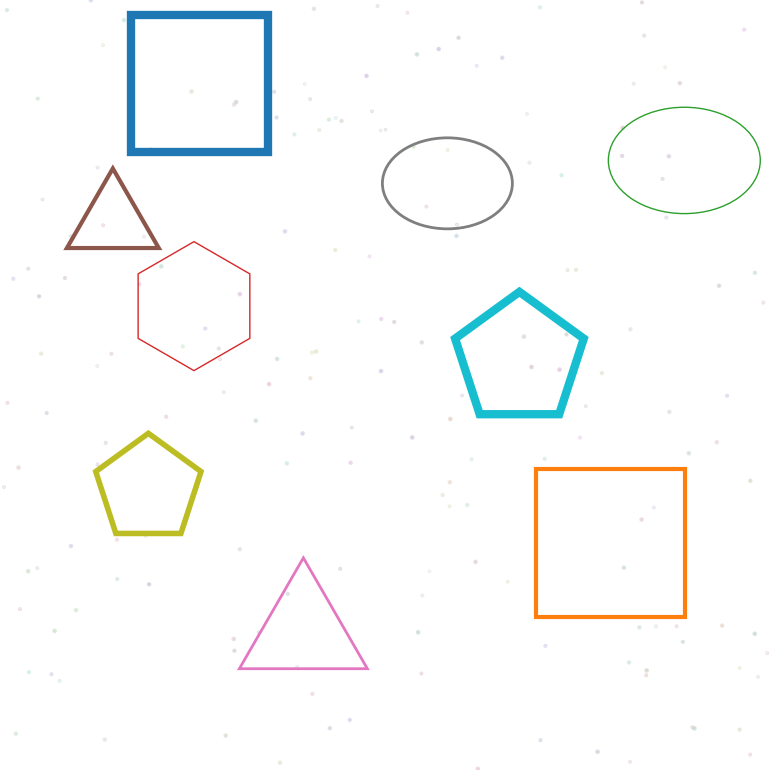[{"shape": "square", "thickness": 3, "radius": 0.45, "center": [0.259, 0.891]}, {"shape": "square", "thickness": 1.5, "radius": 0.48, "center": [0.793, 0.295]}, {"shape": "oval", "thickness": 0.5, "radius": 0.49, "center": [0.889, 0.792]}, {"shape": "hexagon", "thickness": 0.5, "radius": 0.42, "center": [0.252, 0.602]}, {"shape": "triangle", "thickness": 1.5, "radius": 0.34, "center": [0.147, 0.712]}, {"shape": "triangle", "thickness": 1, "radius": 0.48, "center": [0.394, 0.18]}, {"shape": "oval", "thickness": 1, "radius": 0.42, "center": [0.581, 0.762]}, {"shape": "pentagon", "thickness": 2, "radius": 0.36, "center": [0.193, 0.365]}, {"shape": "pentagon", "thickness": 3, "radius": 0.44, "center": [0.675, 0.533]}]